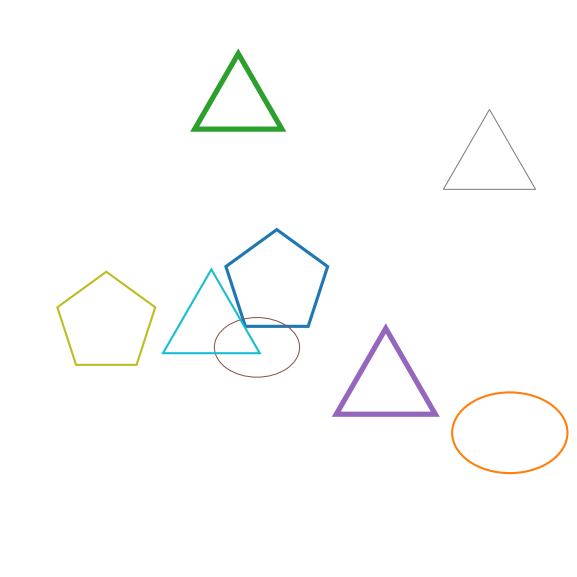[{"shape": "pentagon", "thickness": 1.5, "radius": 0.46, "center": [0.479, 0.509]}, {"shape": "oval", "thickness": 1, "radius": 0.5, "center": [0.883, 0.25]}, {"shape": "triangle", "thickness": 2.5, "radius": 0.44, "center": [0.413, 0.819]}, {"shape": "triangle", "thickness": 2.5, "radius": 0.5, "center": [0.668, 0.331]}, {"shape": "oval", "thickness": 0.5, "radius": 0.37, "center": [0.445, 0.398]}, {"shape": "triangle", "thickness": 0.5, "radius": 0.46, "center": [0.848, 0.717]}, {"shape": "pentagon", "thickness": 1, "radius": 0.45, "center": [0.184, 0.439]}, {"shape": "triangle", "thickness": 1, "radius": 0.48, "center": [0.366, 0.436]}]